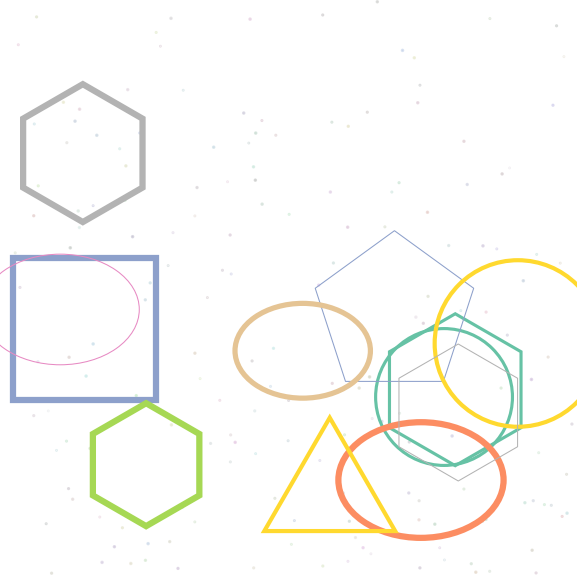[{"shape": "hexagon", "thickness": 1.5, "radius": 0.66, "center": [0.788, 0.324]}, {"shape": "circle", "thickness": 1.5, "radius": 0.59, "center": [0.769, 0.312]}, {"shape": "oval", "thickness": 3, "radius": 0.72, "center": [0.729, 0.168]}, {"shape": "square", "thickness": 3, "radius": 0.62, "center": [0.147, 0.429]}, {"shape": "pentagon", "thickness": 0.5, "radius": 0.72, "center": [0.683, 0.455]}, {"shape": "oval", "thickness": 0.5, "radius": 0.68, "center": [0.104, 0.463]}, {"shape": "hexagon", "thickness": 3, "radius": 0.53, "center": [0.253, 0.195]}, {"shape": "triangle", "thickness": 2, "radius": 0.65, "center": [0.571, 0.145]}, {"shape": "circle", "thickness": 2, "radius": 0.72, "center": [0.897, 0.404]}, {"shape": "oval", "thickness": 2.5, "radius": 0.59, "center": [0.524, 0.392]}, {"shape": "hexagon", "thickness": 0.5, "radius": 0.59, "center": [0.794, 0.285]}, {"shape": "hexagon", "thickness": 3, "radius": 0.6, "center": [0.143, 0.734]}]